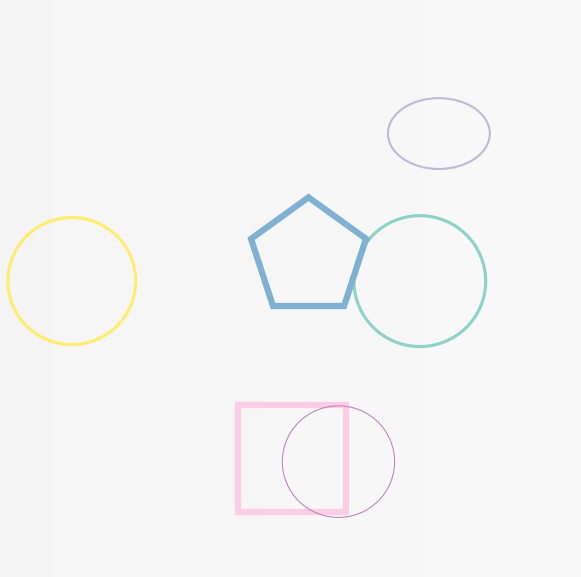[{"shape": "circle", "thickness": 1.5, "radius": 0.57, "center": [0.722, 0.512]}, {"shape": "oval", "thickness": 1, "radius": 0.44, "center": [0.755, 0.768]}, {"shape": "pentagon", "thickness": 3, "radius": 0.52, "center": [0.531, 0.553]}, {"shape": "square", "thickness": 3, "radius": 0.46, "center": [0.502, 0.206]}, {"shape": "circle", "thickness": 0.5, "radius": 0.48, "center": [0.582, 0.2]}, {"shape": "circle", "thickness": 1.5, "radius": 0.55, "center": [0.124, 0.512]}]